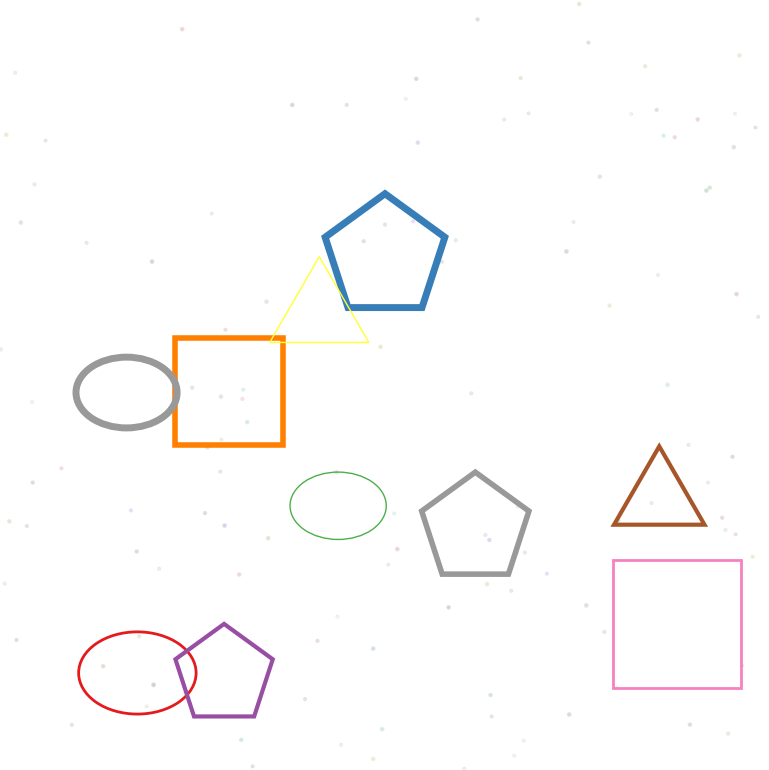[{"shape": "oval", "thickness": 1, "radius": 0.38, "center": [0.178, 0.126]}, {"shape": "pentagon", "thickness": 2.5, "radius": 0.41, "center": [0.5, 0.667]}, {"shape": "oval", "thickness": 0.5, "radius": 0.31, "center": [0.439, 0.343]}, {"shape": "pentagon", "thickness": 1.5, "radius": 0.33, "center": [0.291, 0.123]}, {"shape": "square", "thickness": 2, "radius": 0.35, "center": [0.297, 0.491]}, {"shape": "triangle", "thickness": 0.5, "radius": 0.37, "center": [0.415, 0.592]}, {"shape": "triangle", "thickness": 1.5, "radius": 0.34, "center": [0.856, 0.352]}, {"shape": "square", "thickness": 1, "radius": 0.42, "center": [0.879, 0.19]}, {"shape": "oval", "thickness": 2.5, "radius": 0.33, "center": [0.164, 0.49]}, {"shape": "pentagon", "thickness": 2, "radius": 0.37, "center": [0.617, 0.314]}]